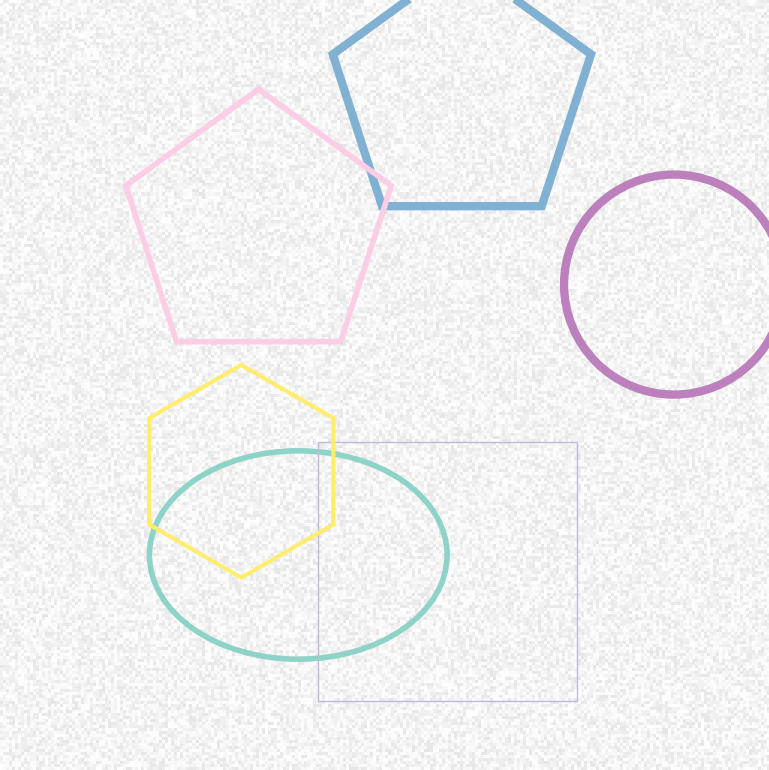[{"shape": "oval", "thickness": 2, "radius": 0.97, "center": [0.387, 0.279]}, {"shape": "square", "thickness": 0.5, "radius": 0.84, "center": [0.581, 0.258]}, {"shape": "pentagon", "thickness": 3, "radius": 0.88, "center": [0.6, 0.875]}, {"shape": "pentagon", "thickness": 2, "radius": 0.91, "center": [0.336, 0.703]}, {"shape": "circle", "thickness": 3, "radius": 0.71, "center": [0.875, 0.63]}, {"shape": "hexagon", "thickness": 1.5, "radius": 0.69, "center": [0.313, 0.388]}]